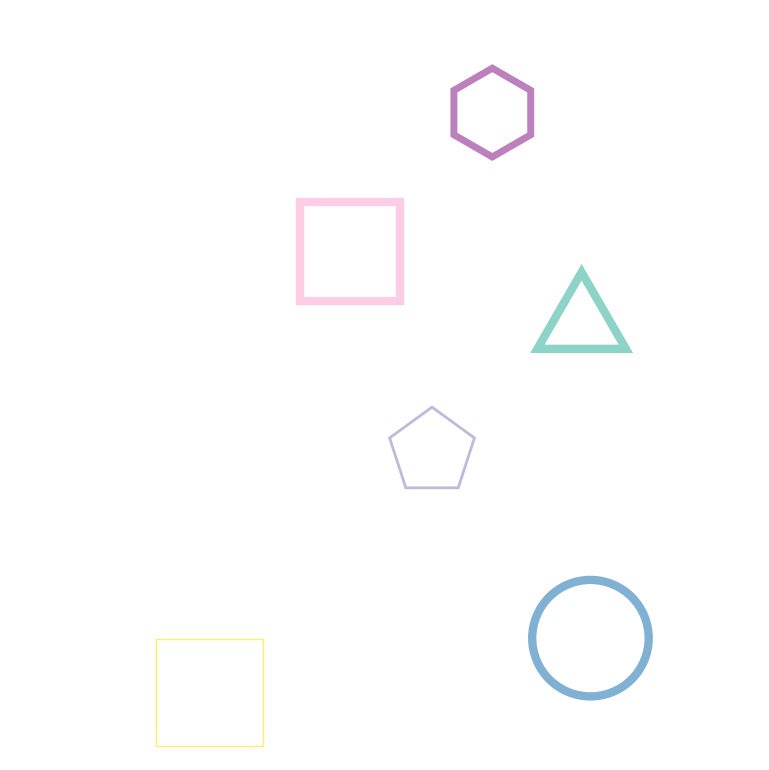[{"shape": "triangle", "thickness": 3, "radius": 0.33, "center": [0.755, 0.58]}, {"shape": "pentagon", "thickness": 1, "radius": 0.29, "center": [0.561, 0.413]}, {"shape": "circle", "thickness": 3, "radius": 0.38, "center": [0.767, 0.171]}, {"shape": "square", "thickness": 3, "radius": 0.32, "center": [0.454, 0.673]}, {"shape": "hexagon", "thickness": 2.5, "radius": 0.29, "center": [0.639, 0.854]}, {"shape": "square", "thickness": 0.5, "radius": 0.35, "center": [0.272, 0.1]}]